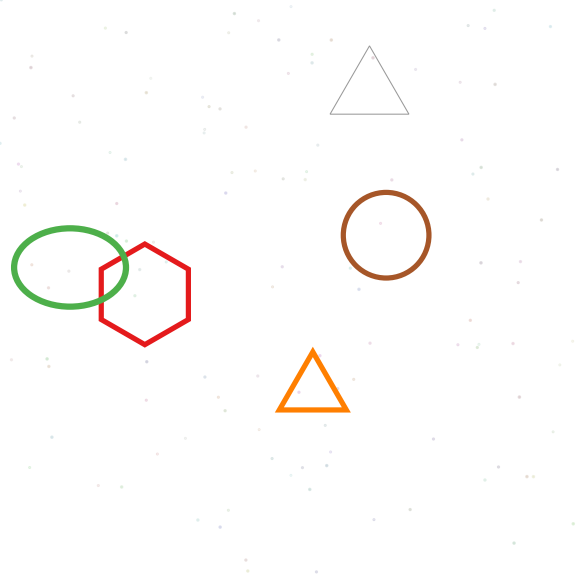[{"shape": "hexagon", "thickness": 2.5, "radius": 0.44, "center": [0.251, 0.489]}, {"shape": "oval", "thickness": 3, "radius": 0.48, "center": [0.121, 0.536]}, {"shape": "triangle", "thickness": 2.5, "radius": 0.33, "center": [0.542, 0.323]}, {"shape": "circle", "thickness": 2.5, "radius": 0.37, "center": [0.669, 0.592]}, {"shape": "triangle", "thickness": 0.5, "radius": 0.39, "center": [0.64, 0.841]}]